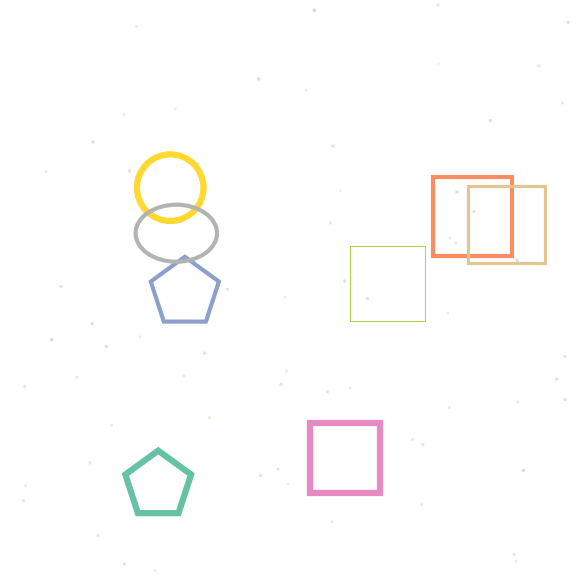[{"shape": "pentagon", "thickness": 3, "radius": 0.3, "center": [0.274, 0.159]}, {"shape": "square", "thickness": 2, "radius": 0.34, "center": [0.818, 0.625]}, {"shape": "pentagon", "thickness": 2, "radius": 0.31, "center": [0.32, 0.492]}, {"shape": "square", "thickness": 3, "radius": 0.3, "center": [0.597, 0.206]}, {"shape": "square", "thickness": 0.5, "radius": 0.33, "center": [0.671, 0.509]}, {"shape": "circle", "thickness": 3, "radius": 0.29, "center": [0.295, 0.674]}, {"shape": "square", "thickness": 1.5, "radius": 0.33, "center": [0.877, 0.61]}, {"shape": "oval", "thickness": 2, "radius": 0.35, "center": [0.305, 0.595]}]